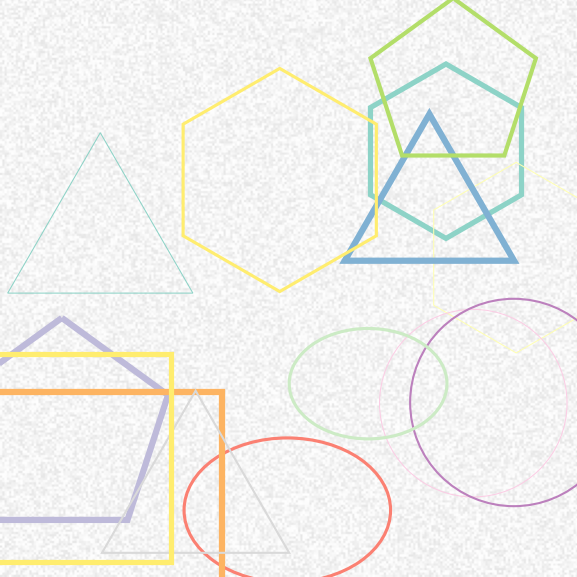[{"shape": "hexagon", "thickness": 2.5, "radius": 0.76, "center": [0.772, 0.737]}, {"shape": "triangle", "thickness": 0.5, "radius": 0.93, "center": [0.174, 0.584]}, {"shape": "hexagon", "thickness": 0.5, "radius": 0.82, "center": [0.894, 0.553]}, {"shape": "pentagon", "thickness": 3, "radius": 0.97, "center": [0.107, 0.255]}, {"shape": "oval", "thickness": 1.5, "radius": 0.89, "center": [0.498, 0.116]}, {"shape": "triangle", "thickness": 3, "radius": 0.85, "center": [0.744, 0.632]}, {"shape": "square", "thickness": 3, "radius": 0.99, "center": [0.187, 0.122]}, {"shape": "pentagon", "thickness": 2, "radius": 0.75, "center": [0.785, 0.852]}, {"shape": "circle", "thickness": 0.5, "radius": 0.81, "center": [0.82, 0.301]}, {"shape": "triangle", "thickness": 1, "radius": 0.94, "center": [0.339, 0.135]}, {"shape": "circle", "thickness": 1, "radius": 0.9, "center": [0.89, 0.302]}, {"shape": "oval", "thickness": 1.5, "radius": 0.68, "center": [0.637, 0.335]}, {"shape": "square", "thickness": 2.5, "radius": 0.9, "center": [0.116, 0.207]}, {"shape": "hexagon", "thickness": 1.5, "radius": 0.97, "center": [0.484, 0.687]}]